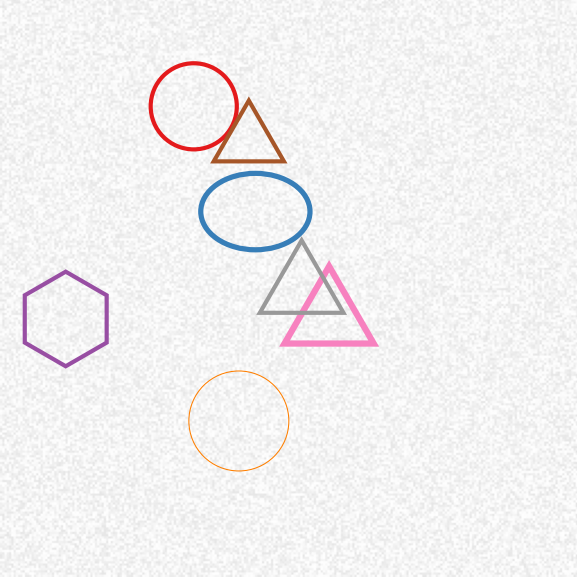[{"shape": "circle", "thickness": 2, "radius": 0.37, "center": [0.335, 0.815]}, {"shape": "oval", "thickness": 2.5, "radius": 0.47, "center": [0.442, 0.633]}, {"shape": "hexagon", "thickness": 2, "radius": 0.41, "center": [0.114, 0.447]}, {"shape": "circle", "thickness": 0.5, "radius": 0.43, "center": [0.414, 0.27]}, {"shape": "triangle", "thickness": 2, "radius": 0.35, "center": [0.431, 0.755]}, {"shape": "triangle", "thickness": 3, "radius": 0.45, "center": [0.57, 0.449]}, {"shape": "triangle", "thickness": 2, "radius": 0.42, "center": [0.522, 0.499]}]